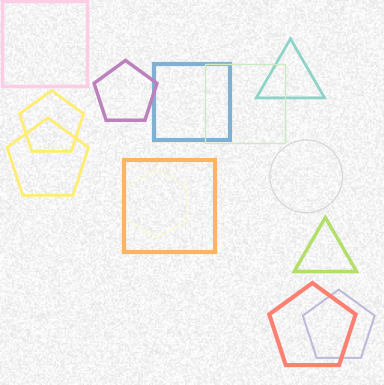[{"shape": "triangle", "thickness": 2, "radius": 0.51, "center": [0.754, 0.797]}, {"shape": "hexagon", "thickness": 0.5, "radius": 0.45, "center": [0.408, 0.471]}, {"shape": "pentagon", "thickness": 1.5, "radius": 0.49, "center": [0.88, 0.15]}, {"shape": "pentagon", "thickness": 3, "radius": 0.59, "center": [0.811, 0.147]}, {"shape": "square", "thickness": 3, "radius": 0.49, "center": [0.499, 0.735]}, {"shape": "square", "thickness": 3, "radius": 0.59, "center": [0.44, 0.465]}, {"shape": "triangle", "thickness": 2.5, "radius": 0.47, "center": [0.845, 0.342]}, {"shape": "square", "thickness": 2.5, "radius": 0.55, "center": [0.115, 0.888]}, {"shape": "circle", "thickness": 1, "radius": 0.47, "center": [0.795, 0.542]}, {"shape": "pentagon", "thickness": 2.5, "radius": 0.43, "center": [0.326, 0.757]}, {"shape": "square", "thickness": 1, "radius": 0.52, "center": [0.637, 0.731]}, {"shape": "pentagon", "thickness": 2, "radius": 0.44, "center": [0.134, 0.678]}, {"shape": "pentagon", "thickness": 2, "radius": 0.56, "center": [0.124, 0.583]}]